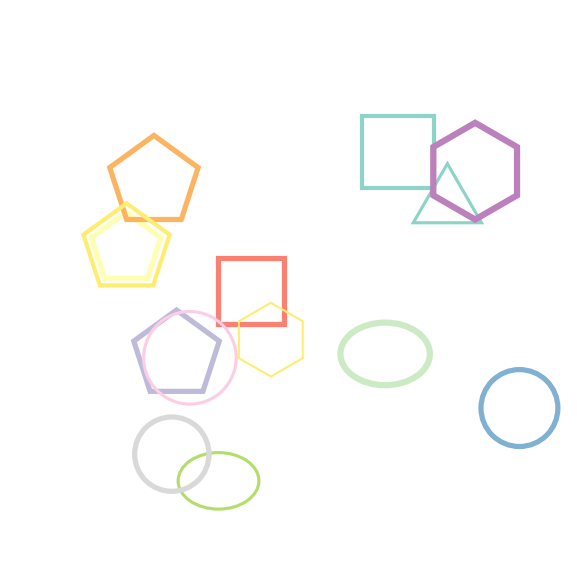[{"shape": "triangle", "thickness": 1.5, "radius": 0.34, "center": [0.775, 0.647]}, {"shape": "square", "thickness": 2, "radius": 0.31, "center": [0.689, 0.736]}, {"shape": "pentagon", "thickness": 2.5, "radius": 0.31, "center": [0.218, 0.568]}, {"shape": "pentagon", "thickness": 2.5, "radius": 0.39, "center": [0.306, 0.384]}, {"shape": "square", "thickness": 2.5, "radius": 0.29, "center": [0.435, 0.495]}, {"shape": "circle", "thickness": 2.5, "radius": 0.33, "center": [0.899, 0.293]}, {"shape": "pentagon", "thickness": 2.5, "radius": 0.4, "center": [0.267, 0.684]}, {"shape": "oval", "thickness": 1.5, "radius": 0.35, "center": [0.378, 0.166]}, {"shape": "circle", "thickness": 1.5, "radius": 0.4, "center": [0.329, 0.38]}, {"shape": "circle", "thickness": 2.5, "radius": 0.32, "center": [0.298, 0.213]}, {"shape": "hexagon", "thickness": 3, "radius": 0.42, "center": [0.823, 0.703]}, {"shape": "oval", "thickness": 3, "radius": 0.39, "center": [0.667, 0.386]}, {"shape": "pentagon", "thickness": 2, "radius": 0.39, "center": [0.219, 0.568]}, {"shape": "hexagon", "thickness": 1, "radius": 0.32, "center": [0.469, 0.411]}]